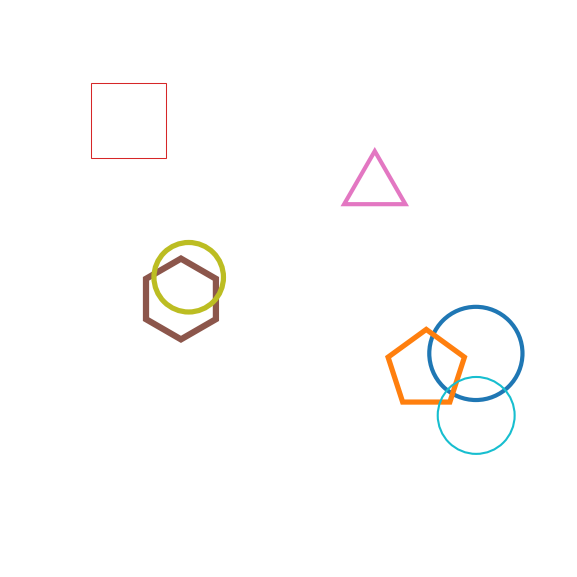[{"shape": "circle", "thickness": 2, "radius": 0.4, "center": [0.824, 0.387]}, {"shape": "pentagon", "thickness": 2.5, "radius": 0.35, "center": [0.738, 0.359]}, {"shape": "square", "thickness": 0.5, "radius": 0.33, "center": [0.223, 0.791]}, {"shape": "hexagon", "thickness": 3, "radius": 0.35, "center": [0.313, 0.481]}, {"shape": "triangle", "thickness": 2, "radius": 0.31, "center": [0.649, 0.676]}, {"shape": "circle", "thickness": 2.5, "radius": 0.3, "center": [0.327, 0.519]}, {"shape": "circle", "thickness": 1, "radius": 0.33, "center": [0.825, 0.28]}]